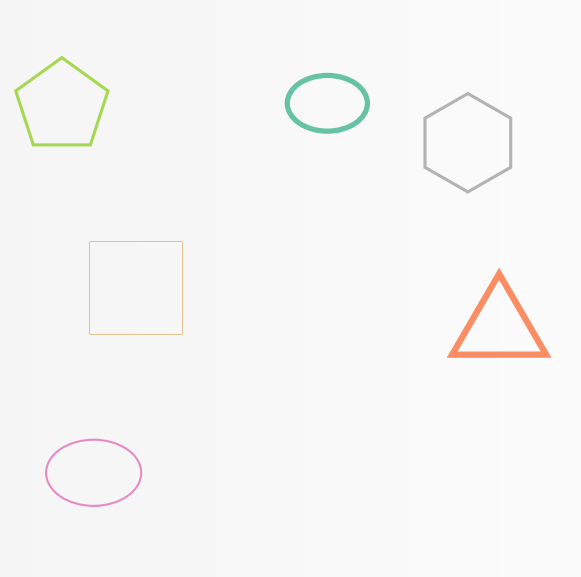[{"shape": "oval", "thickness": 2.5, "radius": 0.34, "center": [0.563, 0.82]}, {"shape": "triangle", "thickness": 3, "radius": 0.47, "center": [0.859, 0.432]}, {"shape": "oval", "thickness": 1, "radius": 0.41, "center": [0.161, 0.18]}, {"shape": "pentagon", "thickness": 1.5, "radius": 0.42, "center": [0.106, 0.816]}, {"shape": "square", "thickness": 0.5, "radius": 0.4, "center": [0.233, 0.501]}, {"shape": "hexagon", "thickness": 1.5, "radius": 0.43, "center": [0.805, 0.752]}]